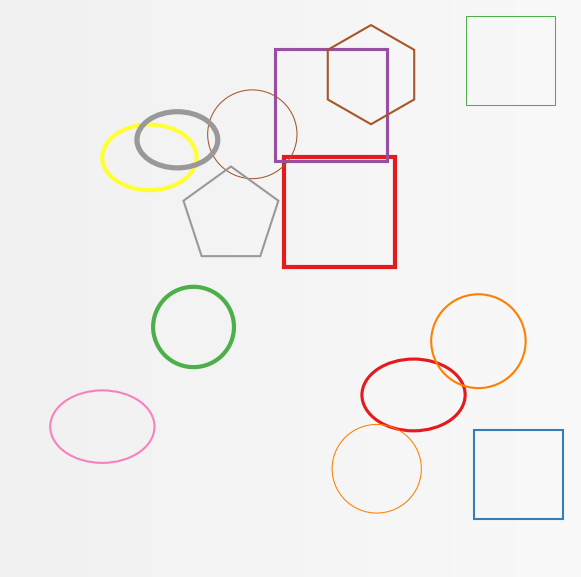[{"shape": "square", "thickness": 2, "radius": 0.48, "center": [0.584, 0.632]}, {"shape": "oval", "thickness": 1.5, "radius": 0.44, "center": [0.711, 0.315]}, {"shape": "square", "thickness": 1, "radius": 0.38, "center": [0.892, 0.178]}, {"shape": "circle", "thickness": 2, "radius": 0.35, "center": [0.333, 0.433]}, {"shape": "square", "thickness": 0.5, "radius": 0.38, "center": [0.878, 0.894]}, {"shape": "square", "thickness": 1.5, "radius": 0.48, "center": [0.57, 0.817]}, {"shape": "circle", "thickness": 0.5, "radius": 0.38, "center": [0.648, 0.187]}, {"shape": "circle", "thickness": 1, "radius": 0.41, "center": [0.823, 0.408]}, {"shape": "oval", "thickness": 2, "radius": 0.41, "center": [0.257, 0.727]}, {"shape": "circle", "thickness": 0.5, "radius": 0.38, "center": [0.434, 0.767]}, {"shape": "hexagon", "thickness": 1, "radius": 0.43, "center": [0.638, 0.87]}, {"shape": "oval", "thickness": 1, "radius": 0.45, "center": [0.176, 0.26]}, {"shape": "pentagon", "thickness": 1, "radius": 0.43, "center": [0.397, 0.625]}, {"shape": "oval", "thickness": 2.5, "radius": 0.35, "center": [0.305, 0.757]}]